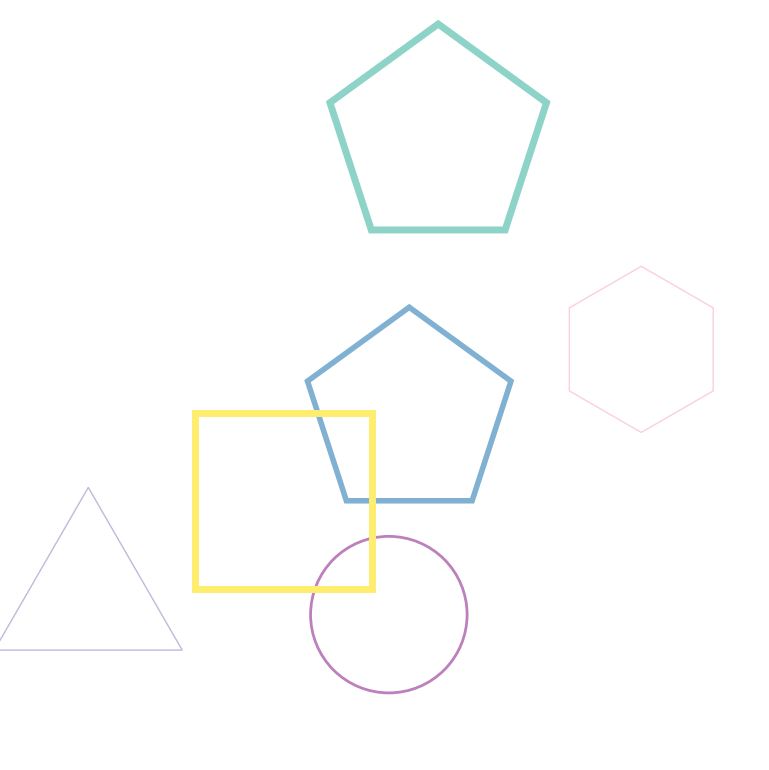[{"shape": "pentagon", "thickness": 2.5, "radius": 0.74, "center": [0.569, 0.821]}, {"shape": "triangle", "thickness": 0.5, "radius": 0.7, "center": [0.115, 0.226]}, {"shape": "pentagon", "thickness": 2, "radius": 0.69, "center": [0.532, 0.462]}, {"shape": "hexagon", "thickness": 0.5, "radius": 0.54, "center": [0.833, 0.546]}, {"shape": "circle", "thickness": 1, "radius": 0.51, "center": [0.505, 0.202]}, {"shape": "square", "thickness": 2.5, "radius": 0.57, "center": [0.368, 0.35]}]